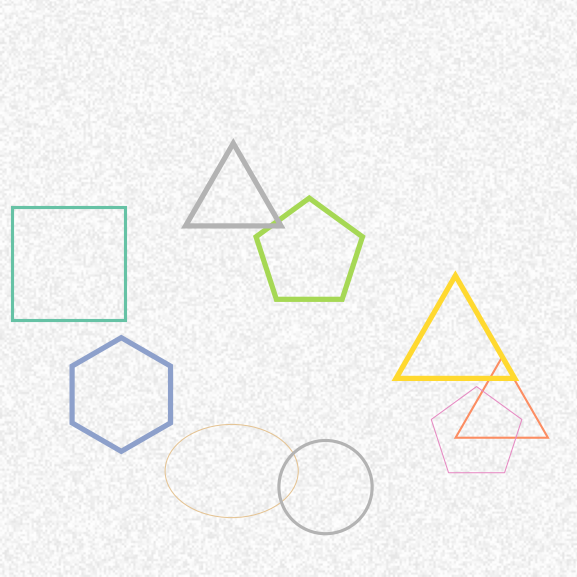[{"shape": "square", "thickness": 1.5, "radius": 0.49, "center": [0.118, 0.543]}, {"shape": "triangle", "thickness": 1, "radius": 0.46, "center": [0.869, 0.287]}, {"shape": "hexagon", "thickness": 2.5, "radius": 0.49, "center": [0.21, 0.316]}, {"shape": "pentagon", "thickness": 0.5, "radius": 0.41, "center": [0.825, 0.247]}, {"shape": "pentagon", "thickness": 2.5, "radius": 0.48, "center": [0.536, 0.559]}, {"shape": "triangle", "thickness": 2.5, "radius": 0.59, "center": [0.789, 0.403]}, {"shape": "oval", "thickness": 0.5, "radius": 0.58, "center": [0.401, 0.184]}, {"shape": "triangle", "thickness": 2.5, "radius": 0.48, "center": [0.404, 0.656]}, {"shape": "circle", "thickness": 1.5, "radius": 0.4, "center": [0.564, 0.156]}]